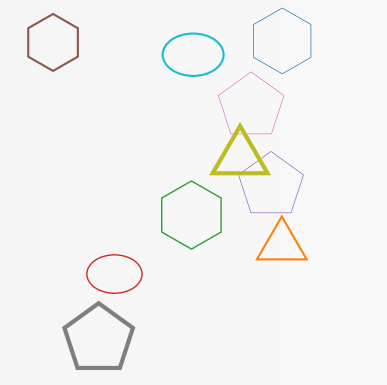[{"shape": "hexagon", "thickness": 0.5, "radius": 0.43, "center": [0.728, 0.894]}, {"shape": "triangle", "thickness": 1.5, "radius": 0.37, "center": [0.727, 0.363]}, {"shape": "hexagon", "thickness": 1, "radius": 0.44, "center": [0.494, 0.441]}, {"shape": "oval", "thickness": 1, "radius": 0.36, "center": [0.295, 0.288]}, {"shape": "pentagon", "thickness": 0.5, "radius": 0.44, "center": [0.699, 0.519]}, {"shape": "hexagon", "thickness": 1.5, "radius": 0.37, "center": [0.137, 0.89]}, {"shape": "pentagon", "thickness": 0.5, "radius": 0.45, "center": [0.648, 0.724]}, {"shape": "pentagon", "thickness": 3, "radius": 0.46, "center": [0.255, 0.119]}, {"shape": "triangle", "thickness": 3, "radius": 0.41, "center": [0.62, 0.591]}, {"shape": "oval", "thickness": 1.5, "radius": 0.39, "center": [0.498, 0.858]}]